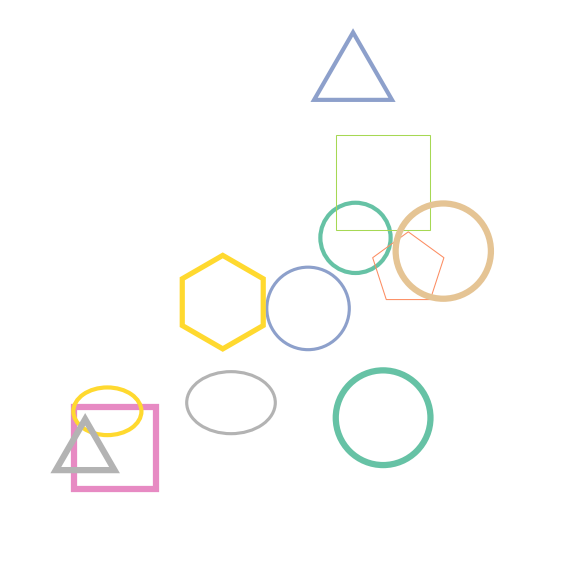[{"shape": "circle", "thickness": 3, "radius": 0.41, "center": [0.663, 0.276]}, {"shape": "circle", "thickness": 2, "radius": 0.3, "center": [0.616, 0.587]}, {"shape": "pentagon", "thickness": 0.5, "radius": 0.32, "center": [0.707, 0.533]}, {"shape": "circle", "thickness": 1.5, "radius": 0.36, "center": [0.533, 0.465]}, {"shape": "triangle", "thickness": 2, "radius": 0.39, "center": [0.611, 0.865]}, {"shape": "square", "thickness": 3, "radius": 0.35, "center": [0.2, 0.224]}, {"shape": "square", "thickness": 0.5, "radius": 0.41, "center": [0.663, 0.683]}, {"shape": "hexagon", "thickness": 2.5, "radius": 0.4, "center": [0.386, 0.476]}, {"shape": "oval", "thickness": 2, "radius": 0.29, "center": [0.186, 0.287]}, {"shape": "circle", "thickness": 3, "radius": 0.41, "center": [0.768, 0.564]}, {"shape": "triangle", "thickness": 3, "radius": 0.29, "center": [0.147, 0.214]}, {"shape": "oval", "thickness": 1.5, "radius": 0.38, "center": [0.4, 0.302]}]